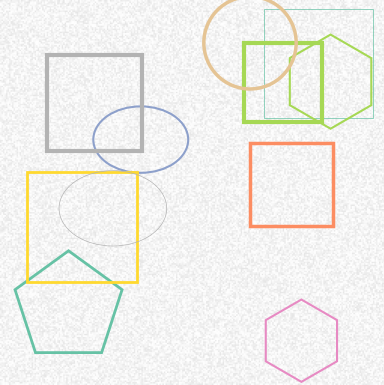[{"shape": "square", "thickness": 0.5, "radius": 0.71, "center": [0.827, 0.834]}, {"shape": "pentagon", "thickness": 2, "radius": 0.73, "center": [0.178, 0.202]}, {"shape": "square", "thickness": 2.5, "radius": 0.54, "center": [0.757, 0.521]}, {"shape": "oval", "thickness": 1.5, "radius": 0.62, "center": [0.366, 0.637]}, {"shape": "hexagon", "thickness": 1.5, "radius": 0.53, "center": [0.783, 0.115]}, {"shape": "square", "thickness": 3, "radius": 0.51, "center": [0.734, 0.786]}, {"shape": "hexagon", "thickness": 1.5, "radius": 0.61, "center": [0.859, 0.788]}, {"shape": "square", "thickness": 2, "radius": 0.71, "center": [0.212, 0.411]}, {"shape": "circle", "thickness": 2.5, "radius": 0.6, "center": [0.649, 0.889]}, {"shape": "square", "thickness": 3, "radius": 0.62, "center": [0.245, 0.733]}, {"shape": "oval", "thickness": 0.5, "radius": 0.7, "center": [0.293, 0.459]}]